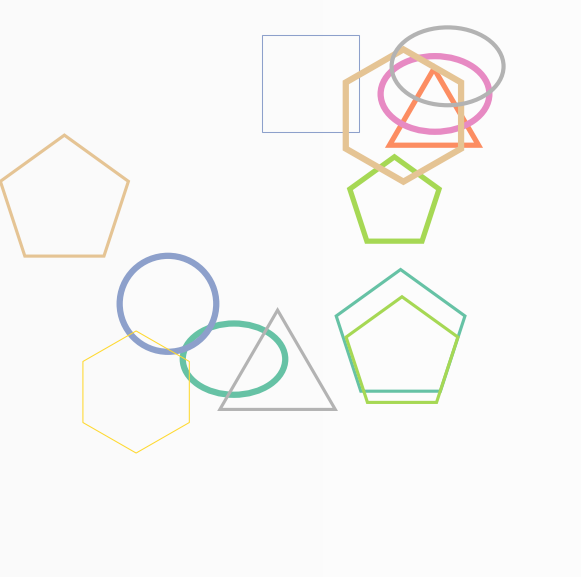[{"shape": "oval", "thickness": 3, "radius": 0.44, "center": [0.403, 0.377]}, {"shape": "pentagon", "thickness": 1.5, "radius": 0.58, "center": [0.689, 0.416]}, {"shape": "triangle", "thickness": 2.5, "radius": 0.44, "center": [0.747, 0.792]}, {"shape": "square", "thickness": 0.5, "radius": 0.42, "center": [0.535, 0.854]}, {"shape": "circle", "thickness": 3, "radius": 0.42, "center": [0.289, 0.473]}, {"shape": "oval", "thickness": 3, "radius": 0.47, "center": [0.748, 0.836]}, {"shape": "pentagon", "thickness": 1.5, "radius": 0.51, "center": [0.692, 0.384]}, {"shape": "pentagon", "thickness": 2.5, "radius": 0.4, "center": [0.679, 0.647]}, {"shape": "hexagon", "thickness": 0.5, "radius": 0.53, "center": [0.234, 0.32]}, {"shape": "pentagon", "thickness": 1.5, "radius": 0.58, "center": [0.111, 0.649]}, {"shape": "hexagon", "thickness": 3, "radius": 0.57, "center": [0.694, 0.799]}, {"shape": "oval", "thickness": 2, "radius": 0.48, "center": [0.77, 0.884]}, {"shape": "triangle", "thickness": 1.5, "radius": 0.57, "center": [0.478, 0.347]}]